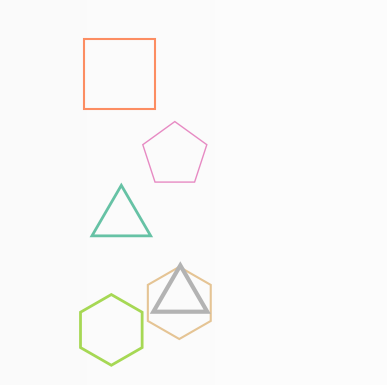[{"shape": "triangle", "thickness": 2, "radius": 0.44, "center": [0.313, 0.431]}, {"shape": "square", "thickness": 1.5, "radius": 0.46, "center": [0.308, 0.808]}, {"shape": "pentagon", "thickness": 1, "radius": 0.43, "center": [0.451, 0.597]}, {"shape": "hexagon", "thickness": 2, "radius": 0.46, "center": [0.287, 0.143]}, {"shape": "hexagon", "thickness": 1.5, "radius": 0.47, "center": [0.463, 0.213]}, {"shape": "triangle", "thickness": 3, "radius": 0.4, "center": [0.465, 0.23]}]